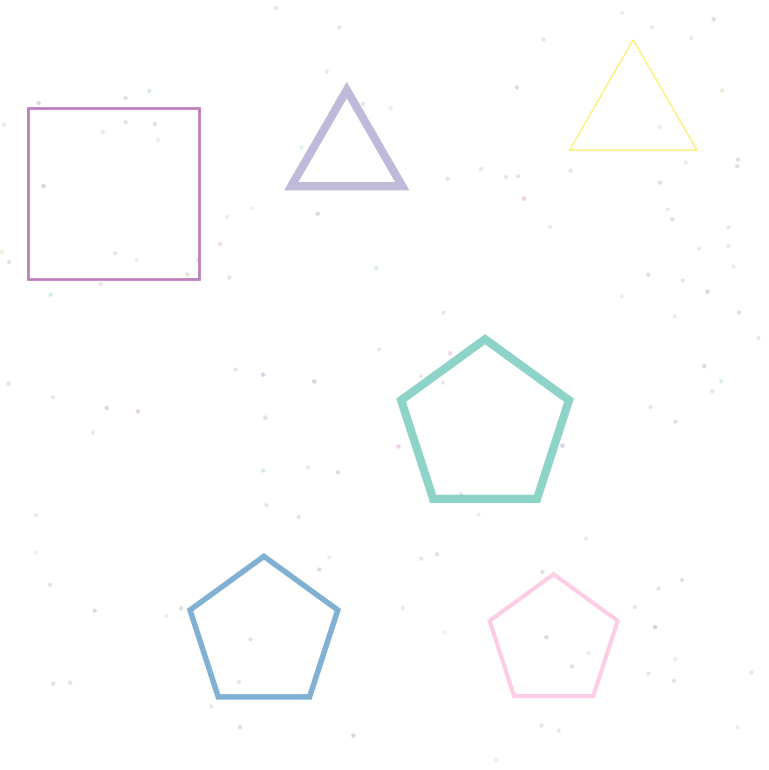[{"shape": "pentagon", "thickness": 3, "radius": 0.57, "center": [0.63, 0.445]}, {"shape": "triangle", "thickness": 3, "radius": 0.42, "center": [0.45, 0.8]}, {"shape": "pentagon", "thickness": 2, "radius": 0.5, "center": [0.343, 0.177]}, {"shape": "pentagon", "thickness": 1.5, "radius": 0.44, "center": [0.719, 0.167]}, {"shape": "square", "thickness": 1, "radius": 0.55, "center": [0.147, 0.749]}, {"shape": "triangle", "thickness": 0.5, "radius": 0.48, "center": [0.822, 0.853]}]